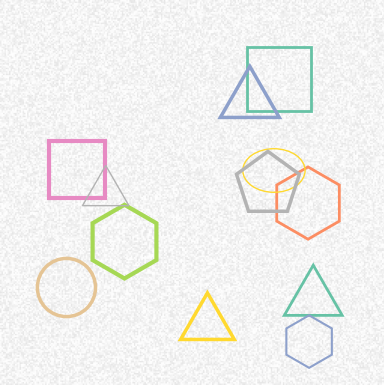[{"shape": "square", "thickness": 2, "radius": 0.41, "center": [0.724, 0.796]}, {"shape": "triangle", "thickness": 2, "radius": 0.43, "center": [0.814, 0.224]}, {"shape": "hexagon", "thickness": 2, "radius": 0.47, "center": [0.8, 0.473]}, {"shape": "triangle", "thickness": 2.5, "radius": 0.44, "center": [0.649, 0.739]}, {"shape": "hexagon", "thickness": 1.5, "radius": 0.34, "center": [0.803, 0.113]}, {"shape": "square", "thickness": 3, "radius": 0.37, "center": [0.2, 0.56]}, {"shape": "hexagon", "thickness": 3, "radius": 0.48, "center": [0.323, 0.372]}, {"shape": "oval", "thickness": 1, "radius": 0.4, "center": [0.712, 0.557]}, {"shape": "triangle", "thickness": 2.5, "radius": 0.4, "center": [0.539, 0.159]}, {"shape": "circle", "thickness": 2.5, "radius": 0.38, "center": [0.173, 0.253]}, {"shape": "triangle", "thickness": 1, "radius": 0.35, "center": [0.275, 0.501]}, {"shape": "pentagon", "thickness": 2.5, "radius": 0.43, "center": [0.696, 0.521]}]